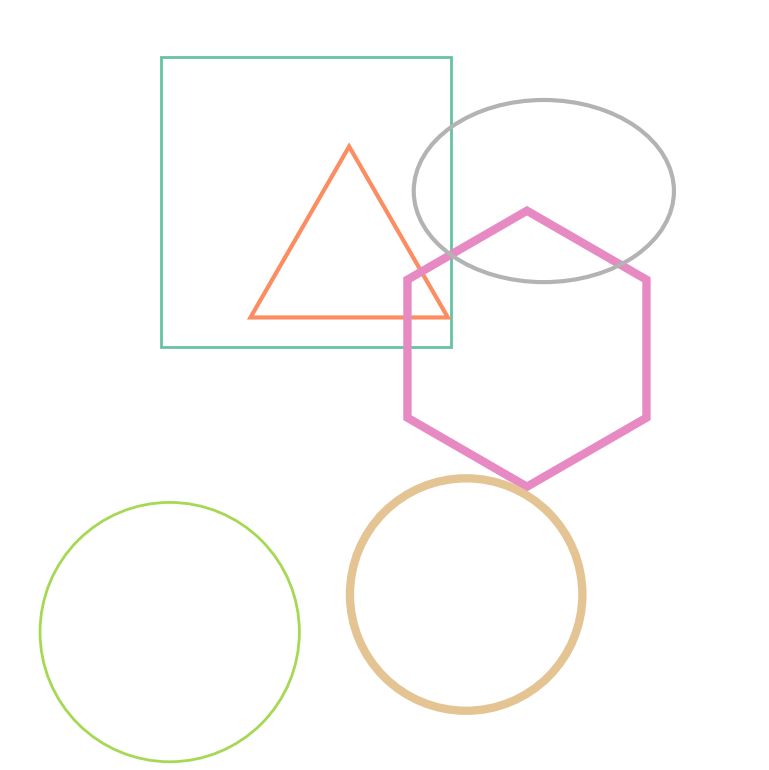[{"shape": "square", "thickness": 1, "radius": 0.94, "center": [0.398, 0.737]}, {"shape": "triangle", "thickness": 1.5, "radius": 0.74, "center": [0.453, 0.662]}, {"shape": "hexagon", "thickness": 3, "radius": 0.9, "center": [0.684, 0.547]}, {"shape": "circle", "thickness": 1, "radius": 0.84, "center": [0.22, 0.179]}, {"shape": "circle", "thickness": 3, "radius": 0.75, "center": [0.605, 0.228]}, {"shape": "oval", "thickness": 1.5, "radius": 0.84, "center": [0.706, 0.752]}]